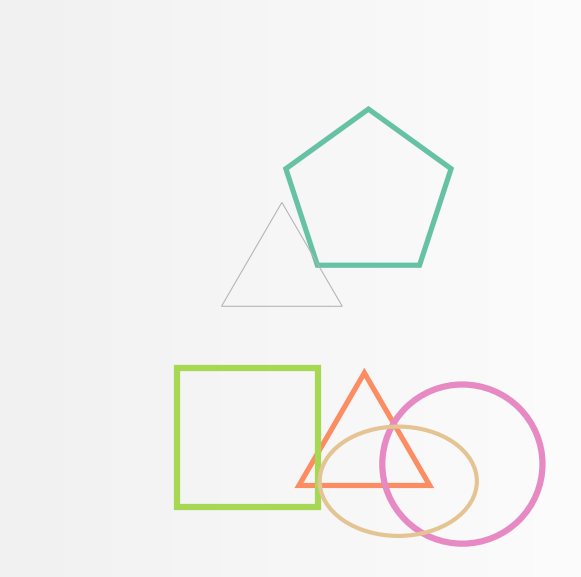[{"shape": "pentagon", "thickness": 2.5, "radius": 0.75, "center": [0.634, 0.661]}, {"shape": "triangle", "thickness": 2.5, "radius": 0.65, "center": [0.627, 0.223]}, {"shape": "circle", "thickness": 3, "radius": 0.69, "center": [0.795, 0.196]}, {"shape": "square", "thickness": 3, "radius": 0.61, "center": [0.426, 0.242]}, {"shape": "oval", "thickness": 2, "radius": 0.68, "center": [0.685, 0.166]}, {"shape": "triangle", "thickness": 0.5, "radius": 0.6, "center": [0.485, 0.529]}]